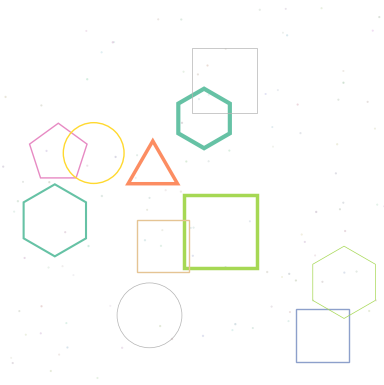[{"shape": "hexagon", "thickness": 1.5, "radius": 0.47, "center": [0.142, 0.428]}, {"shape": "hexagon", "thickness": 3, "radius": 0.39, "center": [0.53, 0.692]}, {"shape": "triangle", "thickness": 2.5, "radius": 0.37, "center": [0.397, 0.56]}, {"shape": "square", "thickness": 1, "radius": 0.35, "center": [0.838, 0.128]}, {"shape": "pentagon", "thickness": 1, "radius": 0.39, "center": [0.151, 0.601]}, {"shape": "hexagon", "thickness": 0.5, "radius": 0.47, "center": [0.894, 0.267]}, {"shape": "square", "thickness": 2.5, "radius": 0.47, "center": [0.573, 0.399]}, {"shape": "circle", "thickness": 1, "radius": 0.39, "center": [0.243, 0.602]}, {"shape": "square", "thickness": 1, "radius": 0.34, "center": [0.424, 0.361]}, {"shape": "square", "thickness": 0.5, "radius": 0.42, "center": [0.584, 0.791]}, {"shape": "circle", "thickness": 0.5, "radius": 0.42, "center": [0.388, 0.181]}]